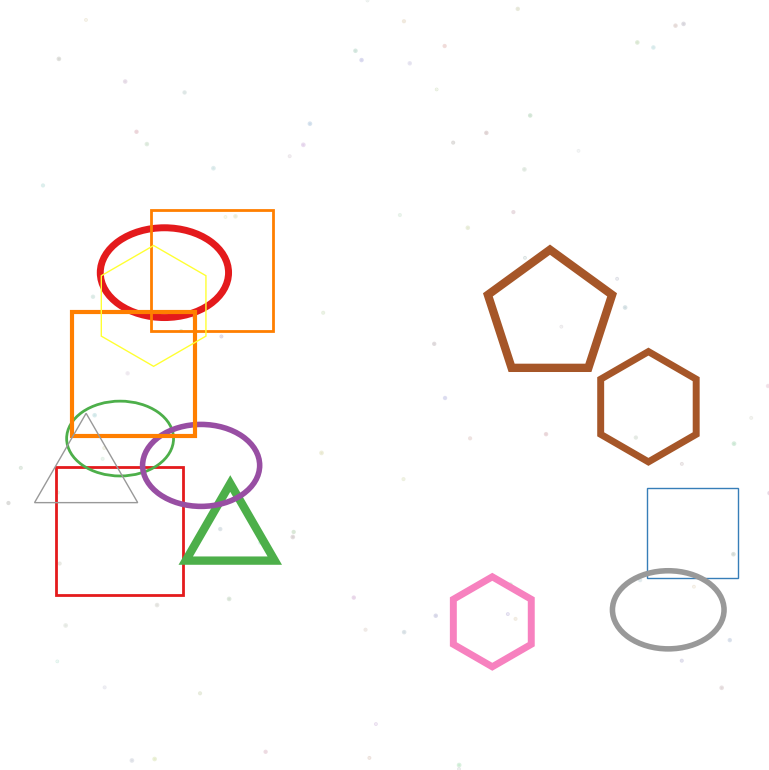[{"shape": "square", "thickness": 1, "radius": 0.41, "center": [0.155, 0.311]}, {"shape": "oval", "thickness": 2.5, "radius": 0.42, "center": [0.214, 0.646]}, {"shape": "square", "thickness": 0.5, "radius": 0.29, "center": [0.899, 0.308]}, {"shape": "oval", "thickness": 1, "radius": 0.35, "center": [0.156, 0.43]}, {"shape": "triangle", "thickness": 3, "radius": 0.33, "center": [0.299, 0.305]}, {"shape": "oval", "thickness": 2, "radius": 0.38, "center": [0.261, 0.396]}, {"shape": "square", "thickness": 1, "radius": 0.39, "center": [0.276, 0.649]}, {"shape": "square", "thickness": 1.5, "radius": 0.4, "center": [0.173, 0.514]}, {"shape": "hexagon", "thickness": 0.5, "radius": 0.39, "center": [0.2, 0.603]}, {"shape": "pentagon", "thickness": 3, "radius": 0.42, "center": [0.714, 0.591]}, {"shape": "hexagon", "thickness": 2.5, "radius": 0.36, "center": [0.842, 0.472]}, {"shape": "hexagon", "thickness": 2.5, "radius": 0.29, "center": [0.639, 0.192]}, {"shape": "oval", "thickness": 2, "radius": 0.36, "center": [0.868, 0.208]}, {"shape": "triangle", "thickness": 0.5, "radius": 0.39, "center": [0.112, 0.386]}]